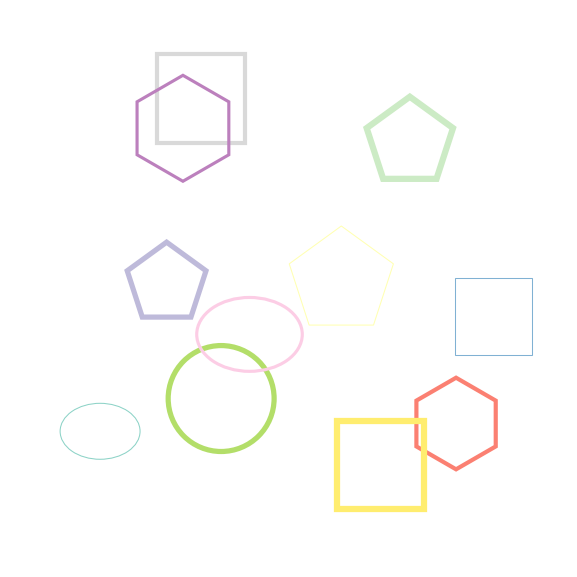[{"shape": "oval", "thickness": 0.5, "radius": 0.35, "center": [0.173, 0.252]}, {"shape": "pentagon", "thickness": 0.5, "radius": 0.47, "center": [0.591, 0.513]}, {"shape": "pentagon", "thickness": 2.5, "radius": 0.36, "center": [0.288, 0.508]}, {"shape": "hexagon", "thickness": 2, "radius": 0.4, "center": [0.79, 0.266]}, {"shape": "square", "thickness": 0.5, "radius": 0.33, "center": [0.854, 0.451]}, {"shape": "circle", "thickness": 2.5, "radius": 0.46, "center": [0.383, 0.309]}, {"shape": "oval", "thickness": 1.5, "radius": 0.46, "center": [0.432, 0.42]}, {"shape": "square", "thickness": 2, "radius": 0.38, "center": [0.348, 0.828]}, {"shape": "hexagon", "thickness": 1.5, "radius": 0.46, "center": [0.317, 0.777]}, {"shape": "pentagon", "thickness": 3, "radius": 0.39, "center": [0.71, 0.753]}, {"shape": "square", "thickness": 3, "radius": 0.38, "center": [0.659, 0.194]}]